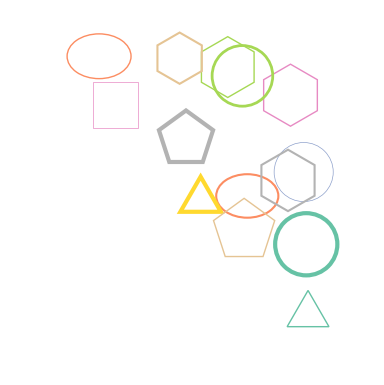[{"shape": "circle", "thickness": 3, "radius": 0.4, "center": [0.795, 0.366]}, {"shape": "triangle", "thickness": 1, "radius": 0.31, "center": [0.8, 0.183]}, {"shape": "oval", "thickness": 1.5, "radius": 0.4, "center": [0.642, 0.491]}, {"shape": "oval", "thickness": 1, "radius": 0.42, "center": [0.257, 0.854]}, {"shape": "circle", "thickness": 0.5, "radius": 0.38, "center": [0.789, 0.553]}, {"shape": "square", "thickness": 0.5, "radius": 0.29, "center": [0.3, 0.727]}, {"shape": "hexagon", "thickness": 1, "radius": 0.4, "center": [0.755, 0.753]}, {"shape": "hexagon", "thickness": 1, "radius": 0.39, "center": [0.592, 0.826]}, {"shape": "circle", "thickness": 2, "radius": 0.39, "center": [0.63, 0.803]}, {"shape": "triangle", "thickness": 3, "radius": 0.3, "center": [0.521, 0.48]}, {"shape": "pentagon", "thickness": 1, "radius": 0.42, "center": [0.634, 0.401]}, {"shape": "hexagon", "thickness": 1.5, "radius": 0.33, "center": [0.467, 0.849]}, {"shape": "pentagon", "thickness": 3, "radius": 0.37, "center": [0.483, 0.639]}, {"shape": "hexagon", "thickness": 1.5, "radius": 0.4, "center": [0.748, 0.531]}]